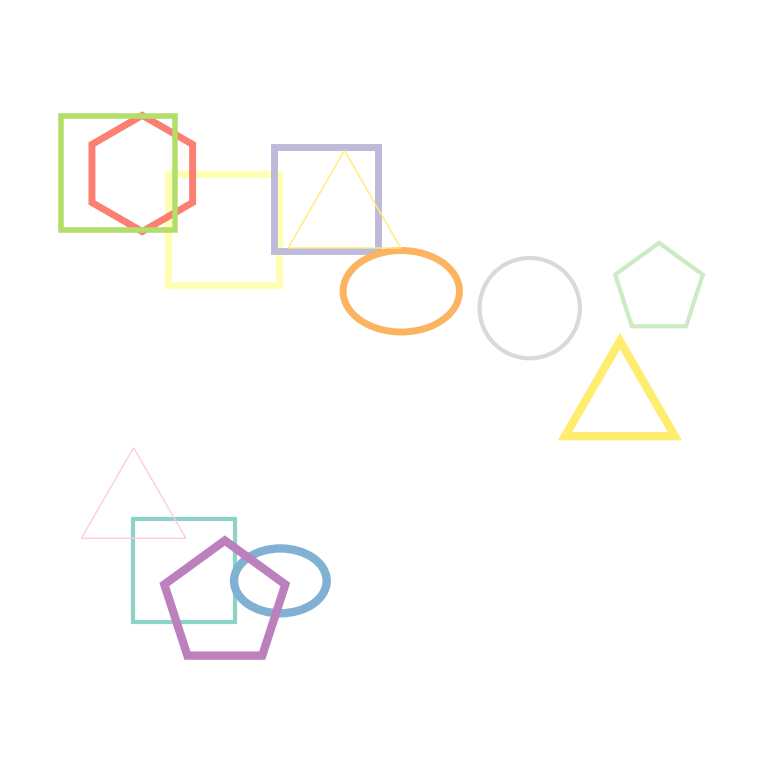[{"shape": "square", "thickness": 1.5, "radius": 0.33, "center": [0.239, 0.259]}, {"shape": "square", "thickness": 2.5, "radius": 0.36, "center": [0.29, 0.702]}, {"shape": "square", "thickness": 2.5, "radius": 0.34, "center": [0.424, 0.741]}, {"shape": "hexagon", "thickness": 2.5, "radius": 0.38, "center": [0.185, 0.775]}, {"shape": "oval", "thickness": 3, "radius": 0.3, "center": [0.364, 0.246]}, {"shape": "oval", "thickness": 2.5, "radius": 0.38, "center": [0.521, 0.622]}, {"shape": "square", "thickness": 2, "radius": 0.37, "center": [0.154, 0.776]}, {"shape": "triangle", "thickness": 0.5, "radius": 0.39, "center": [0.173, 0.34]}, {"shape": "circle", "thickness": 1.5, "radius": 0.33, "center": [0.688, 0.6]}, {"shape": "pentagon", "thickness": 3, "radius": 0.41, "center": [0.292, 0.215]}, {"shape": "pentagon", "thickness": 1.5, "radius": 0.3, "center": [0.856, 0.625]}, {"shape": "triangle", "thickness": 3, "radius": 0.41, "center": [0.805, 0.475]}, {"shape": "triangle", "thickness": 0.5, "radius": 0.42, "center": [0.447, 0.72]}]